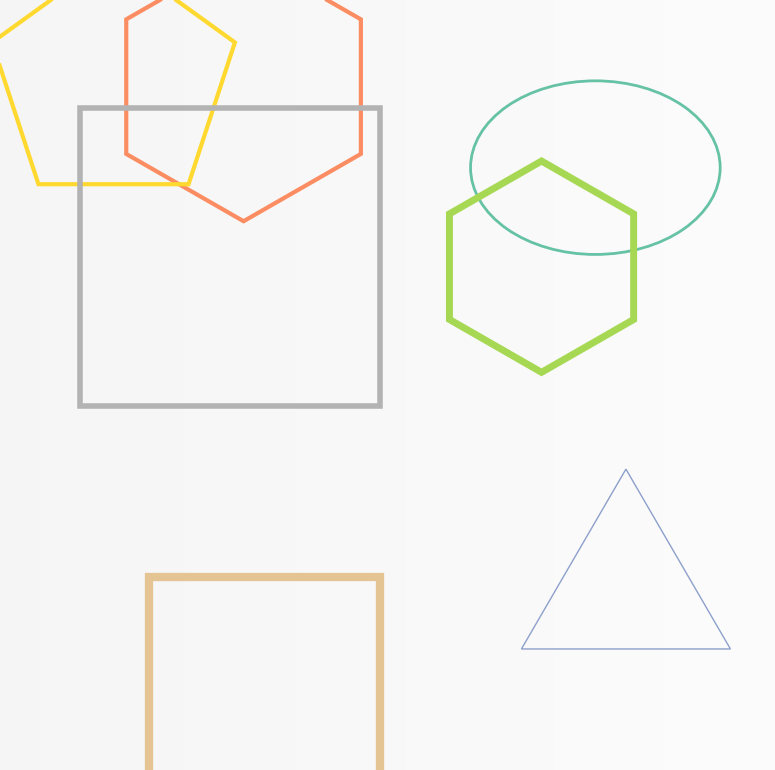[{"shape": "oval", "thickness": 1, "radius": 0.81, "center": [0.768, 0.782]}, {"shape": "hexagon", "thickness": 1.5, "radius": 0.87, "center": [0.314, 0.887]}, {"shape": "triangle", "thickness": 0.5, "radius": 0.78, "center": [0.808, 0.235]}, {"shape": "hexagon", "thickness": 2.5, "radius": 0.69, "center": [0.699, 0.654]}, {"shape": "pentagon", "thickness": 1.5, "radius": 0.82, "center": [0.146, 0.894]}, {"shape": "square", "thickness": 3, "radius": 0.74, "center": [0.341, 0.102]}, {"shape": "square", "thickness": 2, "radius": 0.97, "center": [0.296, 0.667]}]